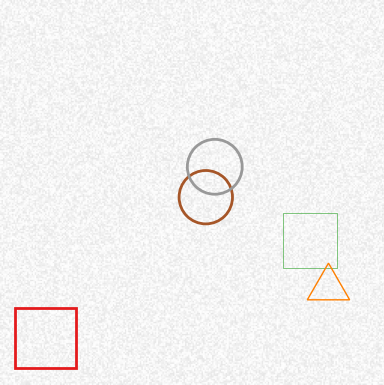[{"shape": "square", "thickness": 2, "radius": 0.39, "center": [0.118, 0.122]}, {"shape": "square", "thickness": 0.5, "radius": 0.35, "center": [0.805, 0.376]}, {"shape": "triangle", "thickness": 1, "radius": 0.32, "center": [0.853, 0.253]}, {"shape": "circle", "thickness": 2, "radius": 0.35, "center": [0.535, 0.488]}, {"shape": "circle", "thickness": 2, "radius": 0.36, "center": [0.558, 0.567]}]